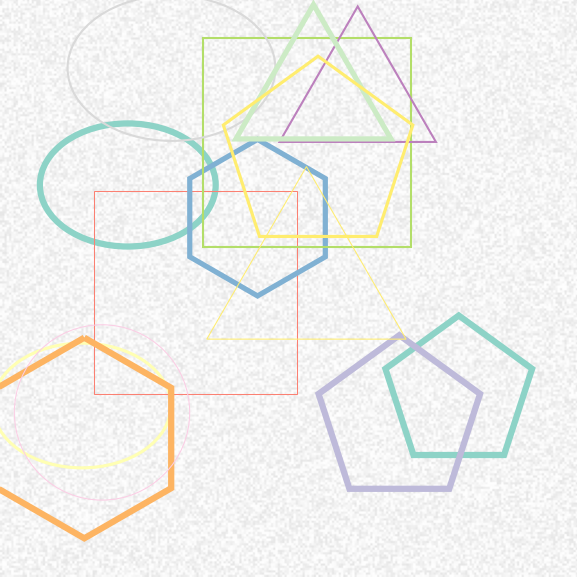[{"shape": "pentagon", "thickness": 3, "radius": 0.67, "center": [0.794, 0.319]}, {"shape": "oval", "thickness": 3, "radius": 0.76, "center": [0.221, 0.679]}, {"shape": "oval", "thickness": 1.5, "radius": 0.77, "center": [0.142, 0.297]}, {"shape": "pentagon", "thickness": 3, "radius": 0.74, "center": [0.691, 0.272]}, {"shape": "square", "thickness": 0.5, "radius": 0.88, "center": [0.338, 0.493]}, {"shape": "hexagon", "thickness": 2.5, "radius": 0.68, "center": [0.446, 0.622]}, {"shape": "hexagon", "thickness": 3, "radius": 0.87, "center": [0.146, 0.241]}, {"shape": "square", "thickness": 1, "radius": 0.9, "center": [0.531, 0.752]}, {"shape": "circle", "thickness": 0.5, "radius": 0.76, "center": [0.177, 0.285]}, {"shape": "oval", "thickness": 1, "radius": 0.9, "center": [0.297, 0.881]}, {"shape": "triangle", "thickness": 1, "radius": 0.78, "center": [0.619, 0.832]}, {"shape": "triangle", "thickness": 2.5, "radius": 0.78, "center": [0.543, 0.836]}, {"shape": "pentagon", "thickness": 1.5, "radius": 0.86, "center": [0.551, 0.729]}, {"shape": "triangle", "thickness": 0.5, "radius": 1.0, "center": [0.531, 0.511]}]